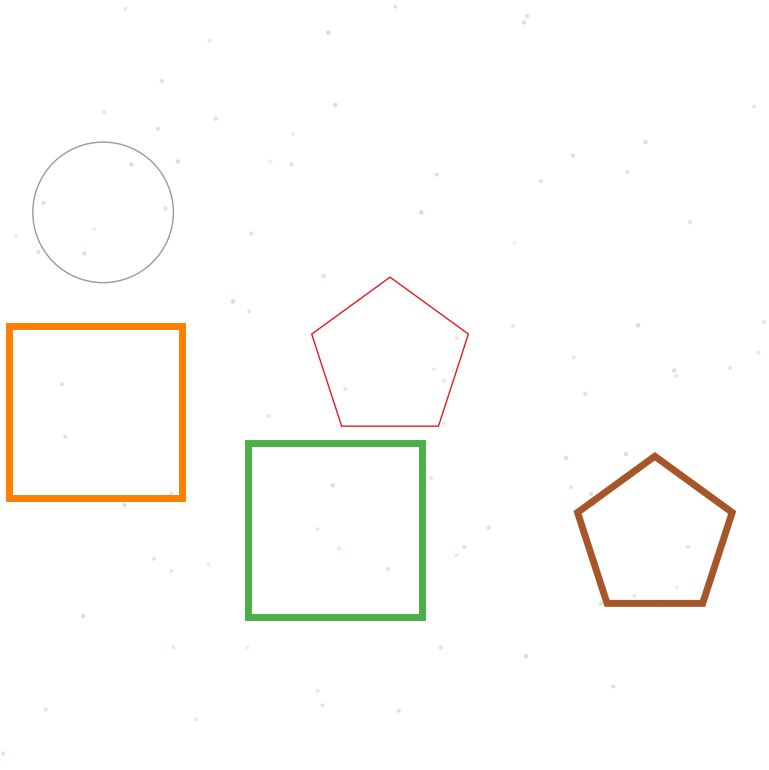[{"shape": "pentagon", "thickness": 0.5, "radius": 0.53, "center": [0.507, 0.533]}, {"shape": "square", "thickness": 2.5, "radius": 0.57, "center": [0.435, 0.312]}, {"shape": "square", "thickness": 2.5, "radius": 0.56, "center": [0.124, 0.465]}, {"shape": "pentagon", "thickness": 2.5, "radius": 0.53, "center": [0.85, 0.302]}, {"shape": "circle", "thickness": 0.5, "radius": 0.46, "center": [0.134, 0.724]}]